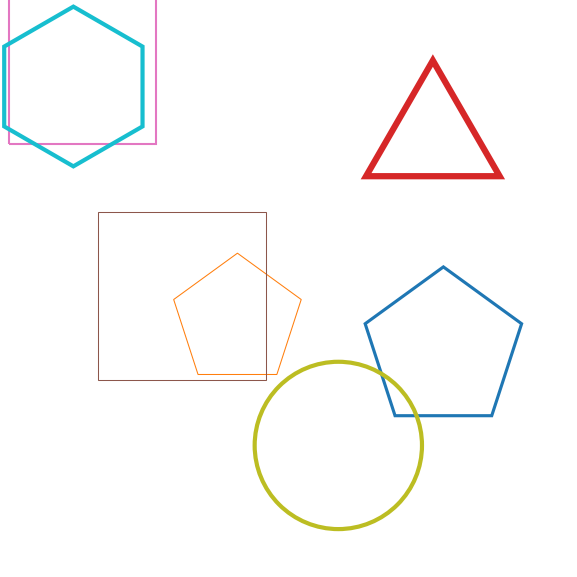[{"shape": "pentagon", "thickness": 1.5, "radius": 0.71, "center": [0.768, 0.395]}, {"shape": "pentagon", "thickness": 0.5, "radius": 0.58, "center": [0.411, 0.445]}, {"shape": "triangle", "thickness": 3, "radius": 0.67, "center": [0.75, 0.761]}, {"shape": "square", "thickness": 0.5, "radius": 0.73, "center": [0.315, 0.487]}, {"shape": "square", "thickness": 1, "radius": 0.64, "center": [0.143, 0.878]}, {"shape": "circle", "thickness": 2, "radius": 0.72, "center": [0.586, 0.228]}, {"shape": "hexagon", "thickness": 2, "radius": 0.69, "center": [0.127, 0.849]}]